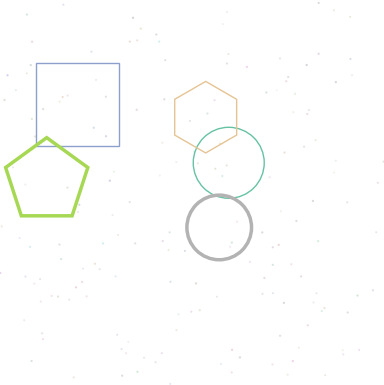[{"shape": "circle", "thickness": 1, "radius": 0.46, "center": [0.594, 0.577]}, {"shape": "square", "thickness": 1, "radius": 0.54, "center": [0.201, 0.728]}, {"shape": "pentagon", "thickness": 2.5, "radius": 0.56, "center": [0.121, 0.53]}, {"shape": "hexagon", "thickness": 1, "radius": 0.46, "center": [0.534, 0.696]}, {"shape": "circle", "thickness": 2.5, "radius": 0.42, "center": [0.569, 0.409]}]